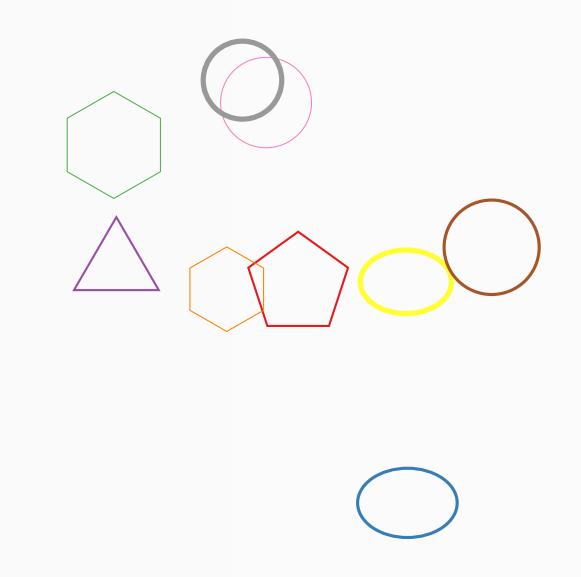[{"shape": "pentagon", "thickness": 1, "radius": 0.45, "center": [0.513, 0.508]}, {"shape": "oval", "thickness": 1.5, "radius": 0.43, "center": [0.701, 0.128]}, {"shape": "hexagon", "thickness": 0.5, "radius": 0.46, "center": [0.196, 0.748]}, {"shape": "triangle", "thickness": 1, "radius": 0.42, "center": [0.2, 0.539]}, {"shape": "hexagon", "thickness": 0.5, "radius": 0.37, "center": [0.39, 0.498]}, {"shape": "oval", "thickness": 2.5, "radius": 0.39, "center": [0.698, 0.511]}, {"shape": "circle", "thickness": 1.5, "radius": 0.41, "center": [0.846, 0.571]}, {"shape": "circle", "thickness": 0.5, "radius": 0.39, "center": [0.458, 0.822]}, {"shape": "circle", "thickness": 2.5, "radius": 0.34, "center": [0.417, 0.86]}]